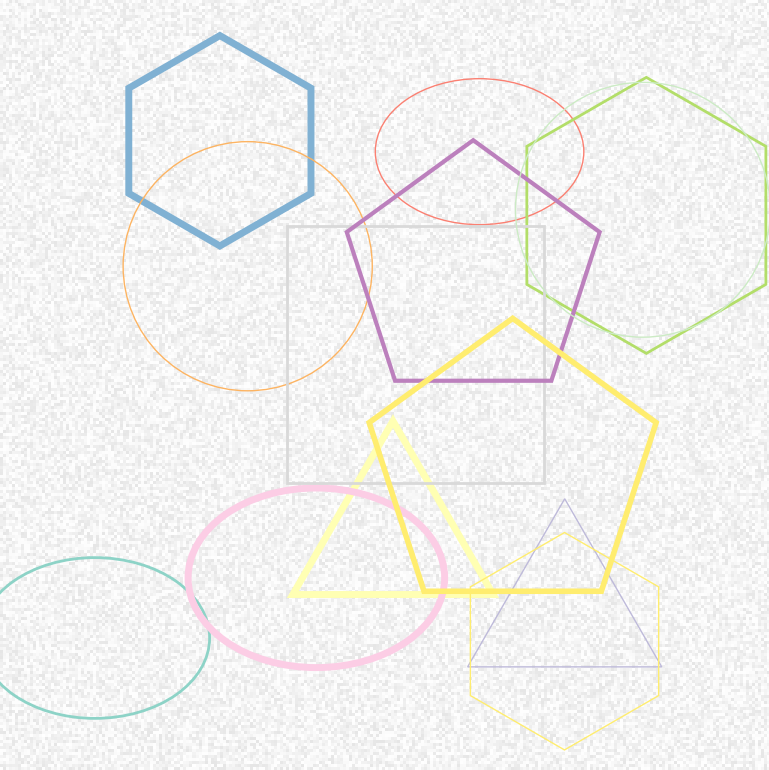[{"shape": "oval", "thickness": 1, "radius": 0.75, "center": [0.123, 0.171]}, {"shape": "triangle", "thickness": 2.5, "radius": 0.75, "center": [0.51, 0.303]}, {"shape": "triangle", "thickness": 0.5, "radius": 0.73, "center": [0.733, 0.207]}, {"shape": "oval", "thickness": 0.5, "radius": 0.68, "center": [0.623, 0.803]}, {"shape": "hexagon", "thickness": 2.5, "radius": 0.68, "center": [0.286, 0.817]}, {"shape": "circle", "thickness": 0.5, "radius": 0.81, "center": [0.322, 0.654]}, {"shape": "hexagon", "thickness": 1, "radius": 0.9, "center": [0.839, 0.72]}, {"shape": "oval", "thickness": 2.5, "radius": 0.83, "center": [0.411, 0.25]}, {"shape": "square", "thickness": 1, "radius": 0.84, "center": [0.539, 0.539]}, {"shape": "pentagon", "thickness": 1.5, "radius": 0.86, "center": [0.615, 0.645]}, {"shape": "circle", "thickness": 0.5, "radius": 0.83, "center": [0.835, 0.728]}, {"shape": "hexagon", "thickness": 0.5, "radius": 0.71, "center": [0.733, 0.167]}, {"shape": "pentagon", "thickness": 2, "radius": 0.98, "center": [0.666, 0.391]}]